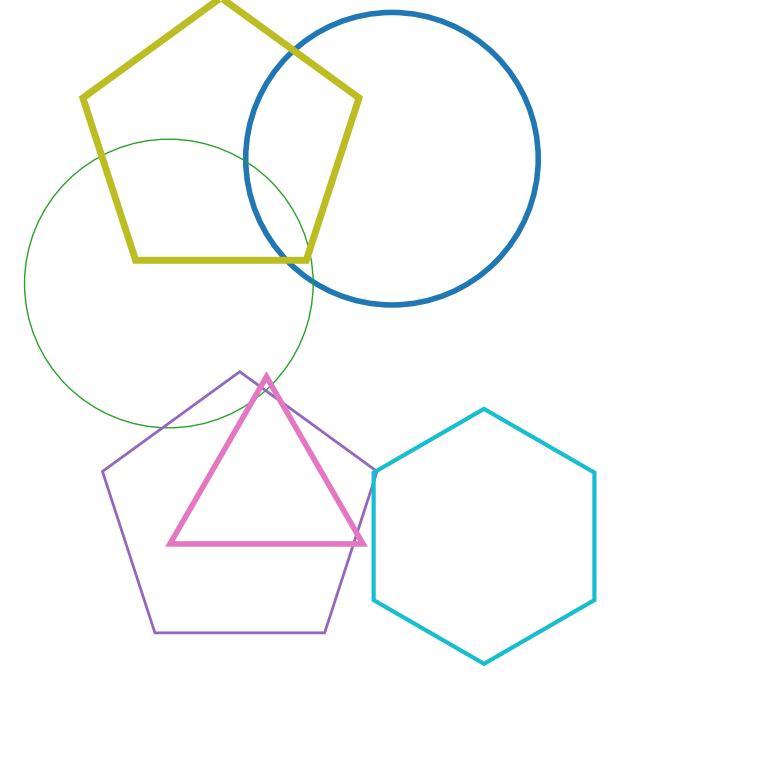[{"shape": "circle", "thickness": 2, "radius": 0.95, "center": [0.509, 0.794]}, {"shape": "circle", "thickness": 0.5, "radius": 0.94, "center": [0.219, 0.632]}, {"shape": "pentagon", "thickness": 1, "radius": 0.94, "center": [0.311, 0.33]}, {"shape": "triangle", "thickness": 2, "radius": 0.72, "center": [0.346, 0.366]}, {"shape": "pentagon", "thickness": 2.5, "radius": 0.94, "center": [0.287, 0.814]}, {"shape": "hexagon", "thickness": 1.5, "radius": 0.83, "center": [0.629, 0.303]}]